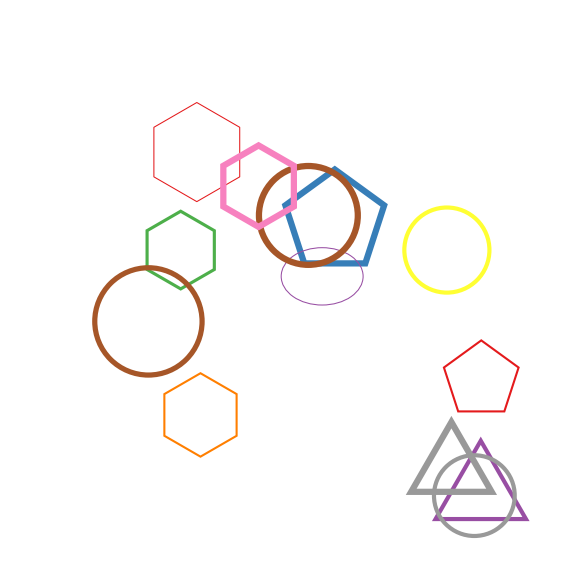[{"shape": "pentagon", "thickness": 1, "radius": 0.34, "center": [0.833, 0.342]}, {"shape": "hexagon", "thickness": 0.5, "radius": 0.43, "center": [0.341, 0.736]}, {"shape": "pentagon", "thickness": 3, "radius": 0.45, "center": [0.58, 0.616]}, {"shape": "hexagon", "thickness": 1.5, "radius": 0.34, "center": [0.313, 0.566]}, {"shape": "oval", "thickness": 0.5, "radius": 0.35, "center": [0.558, 0.521]}, {"shape": "triangle", "thickness": 2, "radius": 0.45, "center": [0.832, 0.146]}, {"shape": "hexagon", "thickness": 1, "radius": 0.36, "center": [0.347, 0.281]}, {"shape": "circle", "thickness": 2, "radius": 0.37, "center": [0.774, 0.566]}, {"shape": "circle", "thickness": 3, "radius": 0.43, "center": [0.534, 0.626]}, {"shape": "circle", "thickness": 2.5, "radius": 0.46, "center": [0.257, 0.443]}, {"shape": "hexagon", "thickness": 3, "radius": 0.35, "center": [0.448, 0.677]}, {"shape": "triangle", "thickness": 3, "radius": 0.4, "center": [0.782, 0.188]}, {"shape": "circle", "thickness": 2, "radius": 0.35, "center": [0.821, 0.141]}]